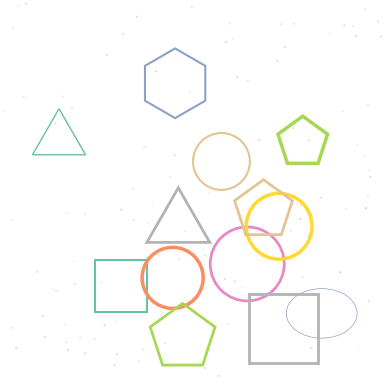[{"shape": "square", "thickness": 1.5, "radius": 0.34, "center": [0.315, 0.257]}, {"shape": "triangle", "thickness": 1, "radius": 0.4, "center": [0.153, 0.638]}, {"shape": "circle", "thickness": 2.5, "radius": 0.4, "center": [0.448, 0.278]}, {"shape": "oval", "thickness": 0.5, "radius": 0.46, "center": [0.836, 0.186]}, {"shape": "hexagon", "thickness": 1.5, "radius": 0.45, "center": [0.455, 0.784]}, {"shape": "circle", "thickness": 2, "radius": 0.48, "center": [0.642, 0.315]}, {"shape": "pentagon", "thickness": 2, "radius": 0.44, "center": [0.474, 0.123]}, {"shape": "pentagon", "thickness": 2.5, "radius": 0.34, "center": [0.786, 0.63]}, {"shape": "circle", "thickness": 2.5, "radius": 0.43, "center": [0.725, 0.412]}, {"shape": "pentagon", "thickness": 2, "radius": 0.39, "center": [0.684, 0.454]}, {"shape": "circle", "thickness": 1.5, "radius": 0.37, "center": [0.575, 0.581]}, {"shape": "triangle", "thickness": 2, "radius": 0.47, "center": [0.463, 0.418]}, {"shape": "square", "thickness": 2, "radius": 0.45, "center": [0.737, 0.147]}]